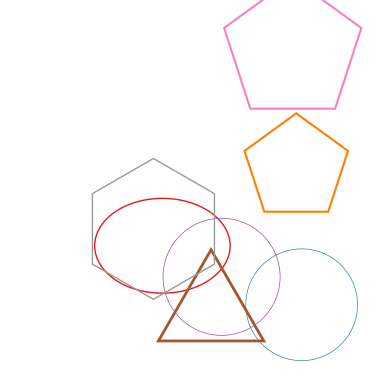[{"shape": "oval", "thickness": 1, "radius": 0.88, "center": [0.422, 0.362]}, {"shape": "circle", "thickness": 0.5, "radius": 0.73, "center": [0.783, 0.208]}, {"shape": "circle", "thickness": 0.5, "radius": 0.76, "center": [0.576, 0.281]}, {"shape": "pentagon", "thickness": 1.5, "radius": 0.71, "center": [0.77, 0.564]}, {"shape": "triangle", "thickness": 2, "radius": 0.79, "center": [0.548, 0.193]}, {"shape": "pentagon", "thickness": 1.5, "radius": 0.94, "center": [0.76, 0.869]}, {"shape": "hexagon", "thickness": 1, "radius": 0.91, "center": [0.399, 0.405]}]